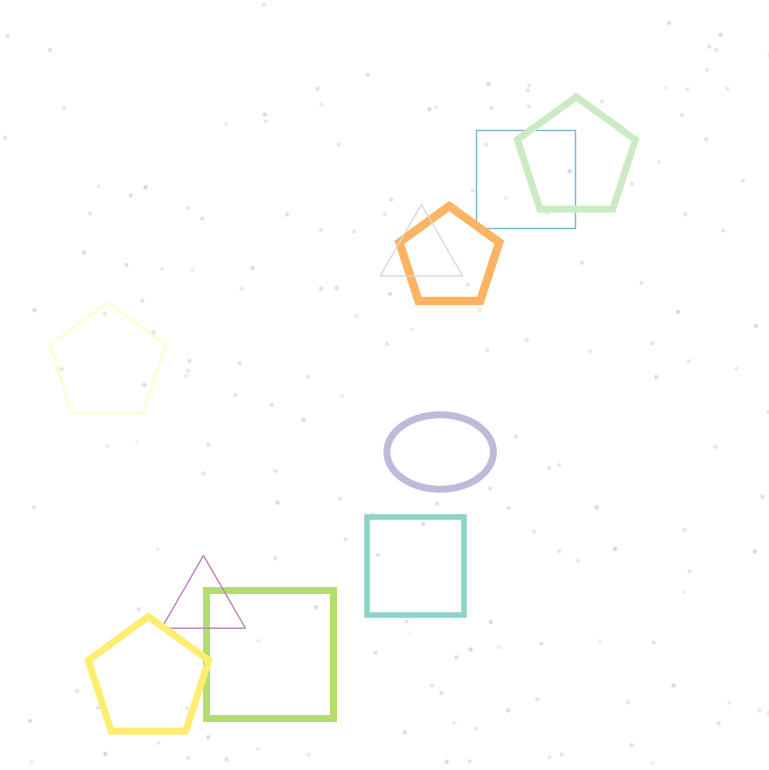[{"shape": "square", "thickness": 2, "radius": 0.32, "center": [0.54, 0.265]}, {"shape": "pentagon", "thickness": 0.5, "radius": 0.4, "center": [0.14, 0.528]}, {"shape": "oval", "thickness": 2.5, "radius": 0.35, "center": [0.572, 0.413]}, {"shape": "square", "thickness": 0.5, "radius": 0.32, "center": [0.683, 0.768]}, {"shape": "pentagon", "thickness": 3, "radius": 0.34, "center": [0.584, 0.664]}, {"shape": "square", "thickness": 2.5, "radius": 0.41, "center": [0.35, 0.15]}, {"shape": "triangle", "thickness": 0.5, "radius": 0.31, "center": [0.547, 0.673]}, {"shape": "triangle", "thickness": 0.5, "radius": 0.31, "center": [0.264, 0.216]}, {"shape": "pentagon", "thickness": 2.5, "radius": 0.4, "center": [0.749, 0.794]}, {"shape": "pentagon", "thickness": 2.5, "radius": 0.41, "center": [0.193, 0.117]}]